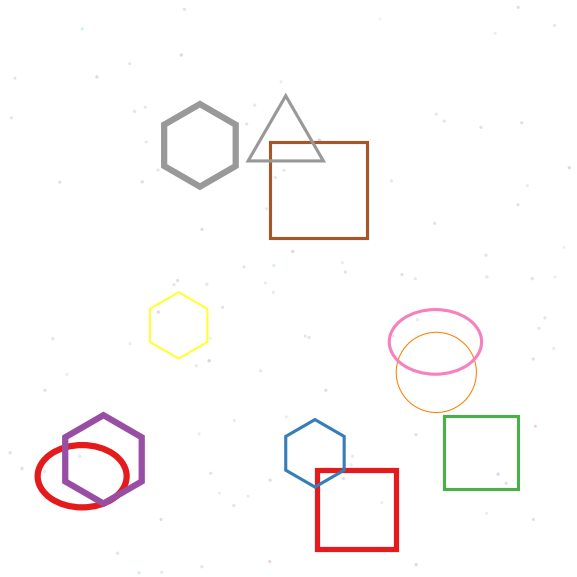[{"shape": "square", "thickness": 2.5, "radius": 0.34, "center": [0.618, 0.117]}, {"shape": "oval", "thickness": 3, "radius": 0.39, "center": [0.142, 0.175]}, {"shape": "hexagon", "thickness": 1.5, "radius": 0.29, "center": [0.545, 0.214]}, {"shape": "square", "thickness": 1.5, "radius": 0.32, "center": [0.833, 0.215]}, {"shape": "hexagon", "thickness": 3, "radius": 0.38, "center": [0.179, 0.204]}, {"shape": "circle", "thickness": 0.5, "radius": 0.35, "center": [0.756, 0.354]}, {"shape": "hexagon", "thickness": 1, "radius": 0.29, "center": [0.309, 0.436]}, {"shape": "square", "thickness": 1.5, "radius": 0.42, "center": [0.552, 0.67]}, {"shape": "oval", "thickness": 1.5, "radius": 0.4, "center": [0.754, 0.407]}, {"shape": "hexagon", "thickness": 3, "radius": 0.36, "center": [0.346, 0.747]}, {"shape": "triangle", "thickness": 1.5, "radius": 0.38, "center": [0.495, 0.758]}]